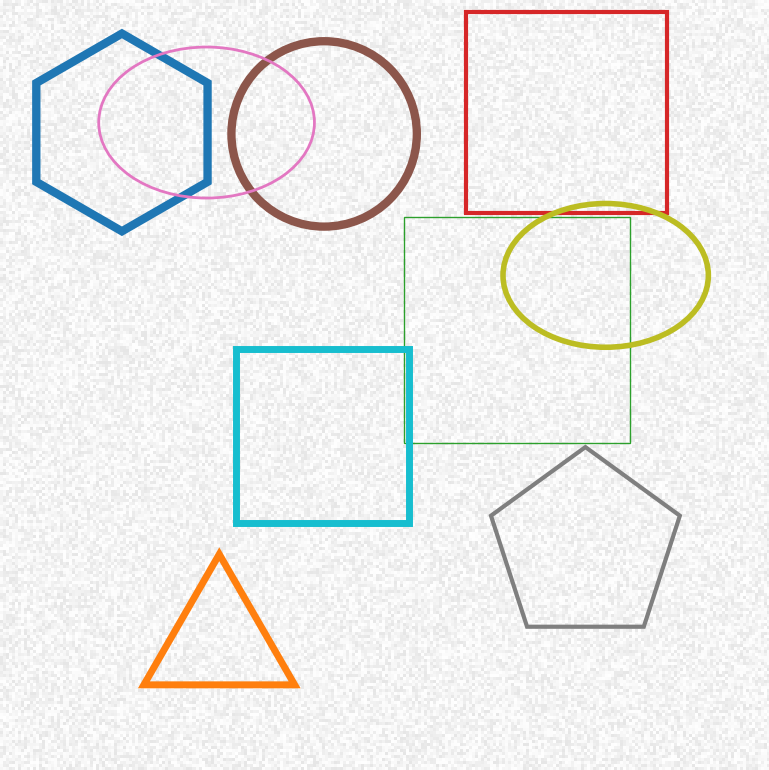[{"shape": "hexagon", "thickness": 3, "radius": 0.64, "center": [0.158, 0.828]}, {"shape": "triangle", "thickness": 2.5, "radius": 0.57, "center": [0.285, 0.167]}, {"shape": "square", "thickness": 0.5, "radius": 0.73, "center": [0.671, 0.571]}, {"shape": "square", "thickness": 1.5, "radius": 0.65, "center": [0.736, 0.854]}, {"shape": "circle", "thickness": 3, "radius": 0.6, "center": [0.421, 0.826]}, {"shape": "oval", "thickness": 1, "radius": 0.7, "center": [0.268, 0.841]}, {"shape": "pentagon", "thickness": 1.5, "radius": 0.64, "center": [0.76, 0.29]}, {"shape": "oval", "thickness": 2, "radius": 0.67, "center": [0.787, 0.642]}, {"shape": "square", "thickness": 2.5, "radius": 0.56, "center": [0.419, 0.433]}]